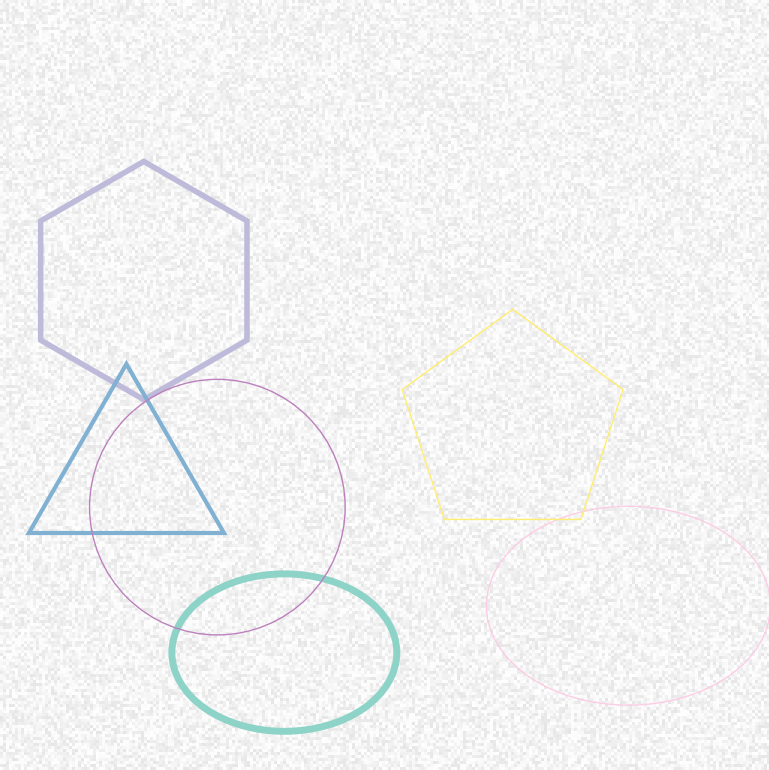[{"shape": "oval", "thickness": 2.5, "radius": 0.73, "center": [0.369, 0.152]}, {"shape": "hexagon", "thickness": 2, "radius": 0.77, "center": [0.187, 0.636]}, {"shape": "triangle", "thickness": 1.5, "radius": 0.73, "center": [0.164, 0.381]}, {"shape": "oval", "thickness": 0.5, "radius": 0.92, "center": [0.816, 0.213]}, {"shape": "circle", "thickness": 0.5, "radius": 0.83, "center": [0.282, 0.341]}, {"shape": "pentagon", "thickness": 0.5, "radius": 0.75, "center": [0.666, 0.447]}]